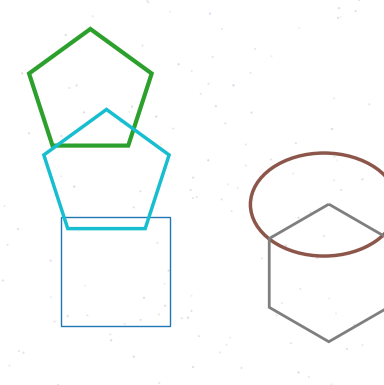[{"shape": "square", "thickness": 1, "radius": 0.71, "center": [0.301, 0.294]}, {"shape": "pentagon", "thickness": 3, "radius": 0.84, "center": [0.235, 0.757]}, {"shape": "oval", "thickness": 2.5, "radius": 0.96, "center": [0.842, 0.469]}, {"shape": "hexagon", "thickness": 2, "radius": 0.89, "center": [0.854, 0.291]}, {"shape": "pentagon", "thickness": 2.5, "radius": 0.86, "center": [0.277, 0.545]}]